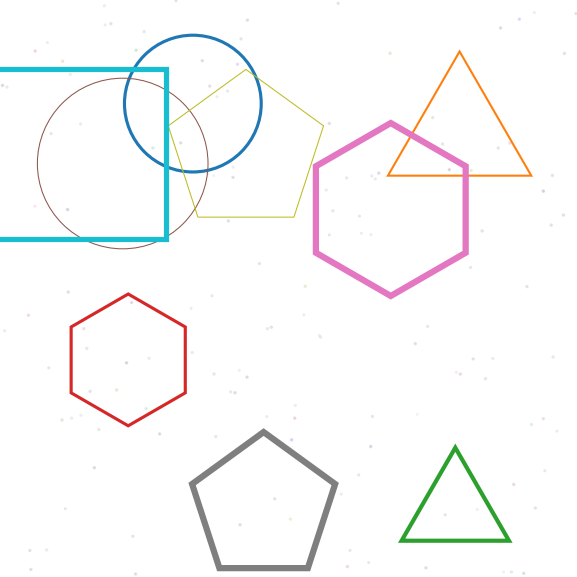[{"shape": "circle", "thickness": 1.5, "radius": 0.59, "center": [0.334, 0.82]}, {"shape": "triangle", "thickness": 1, "radius": 0.72, "center": [0.796, 0.767]}, {"shape": "triangle", "thickness": 2, "radius": 0.54, "center": [0.788, 0.116]}, {"shape": "hexagon", "thickness": 1.5, "radius": 0.57, "center": [0.222, 0.376]}, {"shape": "circle", "thickness": 0.5, "radius": 0.74, "center": [0.212, 0.716]}, {"shape": "hexagon", "thickness": 3, "radius": 0.75, "center": [0.677, 0.636]}, {"shape": "pentagon", "thickness": 3, "radius": 0.65, "center": [0.456, 0.121]}, {"shape": "pentagon", "thickness": 0.5, "radius": 0.71, "center": [0.426, 0.738]}, {"shape": "square", "thickness": 2.5, "radius": 0.74, "center": [0.14, 0.733]}]